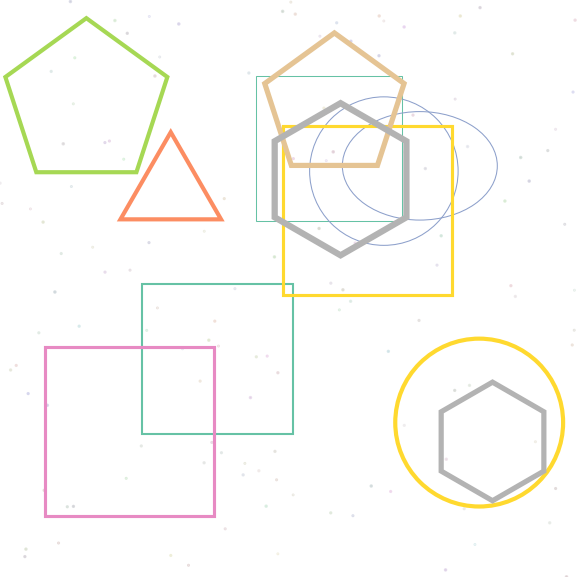[{"shape": "square", "thickness": 1, "radius": 0.65, "center": [0.377, 0.377]}, {"shape": "square", "thickness": 0.5, "radius": 0.63, "center": [0.57, 0.741]}, {"shape": "triangle", "thickness": 2, "radius": 0.5, "center": [0.296, 0.67]}, {"shape": "circle", "thickness": 0.5, "radius": 0.64, "center": [0.665, 0.703]}, {"shape": "oval", "thickness": 0.5, "radius": 0.67, "center": [0.727, 0.712]}, {"shape": "square", "thickness": 1.5, "radius": 0.73, "center": [0.224, 0.253]}, {"shape": "pentagon", "thickness": 2, "radius": 0.74, "center": [0.15, 0.82]}, {"shape": "circle", "thickness": 2, "radius": 0.73, "center": [0.83, 0.267]}, {"shape": "square", "thickness": 1.5, "radius": 0.73, "center": [0.636, 0.635]}, {"shape": "pentagon", "thickness": 2.5, "radius": 0.63, "center": [0.579, 0.815]}, {"shape": "hexagon", "thickness": 3, "radius": 0.66, "center": [0.59, 0.689]}, {"shape": "hexagon", "thickness": 2.5, "radius": 0.51, "center": [0.853, 0.235]}]